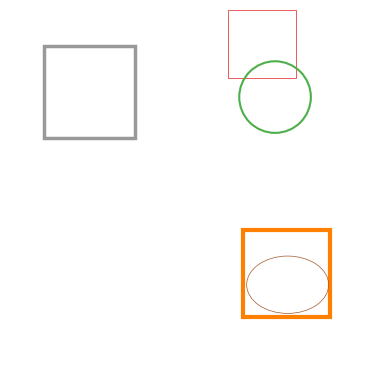[{"shape": "square", "thickness": 0.5, "radius": 0.44, "center": [0.681, 0.885]}, {"shape": "circle", "thickness": 1.5, "radius": 0.47, "center": [0.714, 0.748]}, {"shape": "square", "thickness": 3, "radius": 0.57, "center": [0.744, 0.289]}, {"shape": "oval", "thickness": 0.5, "radius": 0.53, "center": [0.747, 0.26]}, {"shape": "square", "thickness": 2.5, "radius": 0.59, "center": [0.233, 0.761]}]